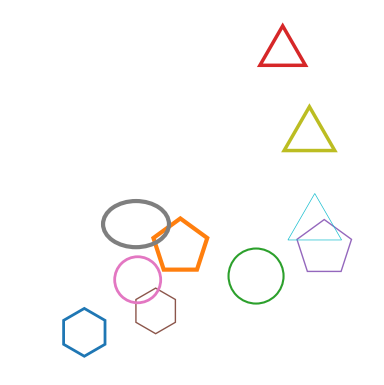[{"shape": "hexagon", "thickness": 2, "radius": 0.31, "center": [0.219, 0.137]}, {"shape": "pentagon", "thickness": 3, "radius": 0.37, "center": [0.468, 0.359]}, {"shape": "circle", "thickness": 1.5, "radius": 0.36, "center": [0.665, 0.283]}, {"shape": "triangle", "thickness": 2.5, "radius": 0.34, "center": [0.734, 0.865]}, {"shape": "pentagon", "thickness": 1, "radius": 0.37, "center": [0.842, 0.355]}, {"shape": "hexagon", "thickness": 1, "radius": 0.3, "center": [0.404, 0.192]}, {"shape": "circle", "thickness": 2, "radius": 0.3, "center": [0.358, 0.273]}, {"shape": "oval", "thickness": 3, "radius": 0.43, "center": [0.353, 0.418]}, {"shape": "triangle", "thickness": 2.5, "radius": 0.38, "center": [0.804, 0.647]}, {"shape": "triangle", "thickness": 0.5, "radius": 0.4, "center": [0.818, 0.417]}]